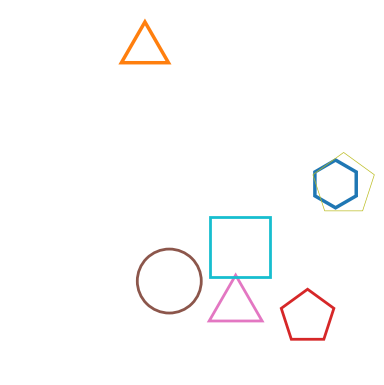[{"shape": "hexagon", "thickness": 2.5, "radius": 0.31, "center": [0.872, 0.522]}, {"shape": "triangle", "thickness": 2.5, "radius": 0.35, "center": [0.376, 0.872]}, {"shape": "pentagon", "thickness": 2, "radius": 0.36, "center": [0.799, 0.177]}, {"shape": "circle", "thickness": 2, "radius": 0.42, "center": [0.44, 0.27]}, {"shape": "triangle", "thickness": 2, "radius": 0.4, "center": [0.612, 0.206]}, {"shape": "pentagon", "thickness": 0.5, "radius": 0.42, "center": [0.893, 0.52]}, {"shape": "square", "thickness": 2, "radius": 0.39, "center": [0.623, 0.358]}]